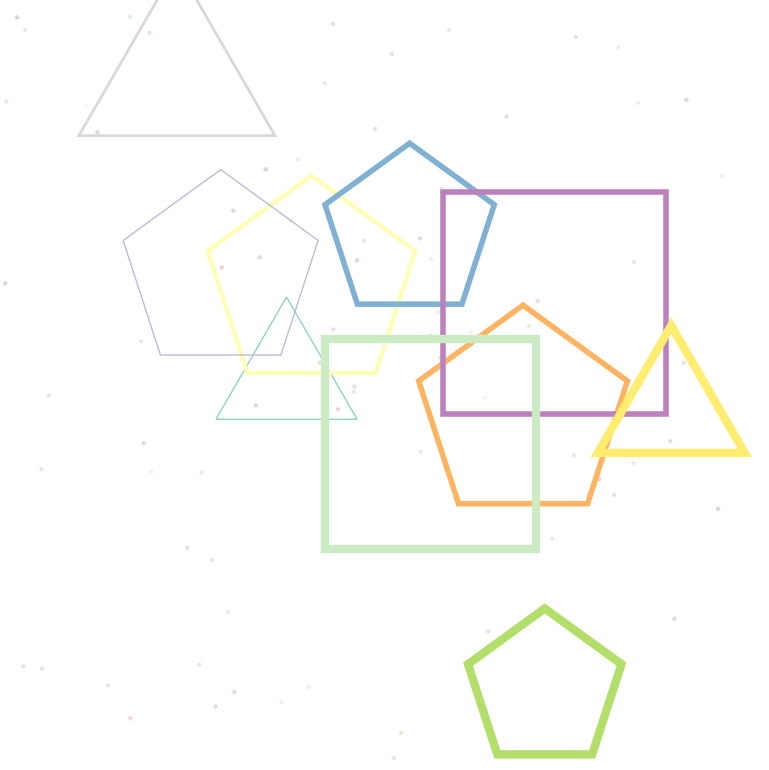[{"shape": "triangle", "thickness": 0.5, "radius": 0.53, "center": [0.372, 0.508]}, {"shape": "pentagon", "thickness": 1.5, "radius": 0.71, "center": [0.404, 0.63]}, {"shape": "pentagon", "thickness": 0.5, "radius": 0.67, "center": [0.287, 0.647]}, {"shape": "pentagon", "thickness": 2, "radius": 0.58, "center": [0.532, 0.698]}, {"shape": "pentagon", "thickness": 2, "radius": 0.71, "center": [0.679, 0.461]}, {"shape": "pentagon", "thickness": 3, "radius": 0.52, "center": [0.707, 0.105]}, {"shape": "triangle", "thickness": 1, "radius": 0.74, "center": [0.23, 0.897]}, {"shape": "square", "thickness": 2, "radius": 0.72, "center": [0.72, 0.607]}, {"shape": "square", "thickness": 3, "radius": 0.68, "center": [0.559, 0.423]}, {"shape": "triangle", "thickness": 3, "radius": 0.55, "center": [0.872, 0.467]}]